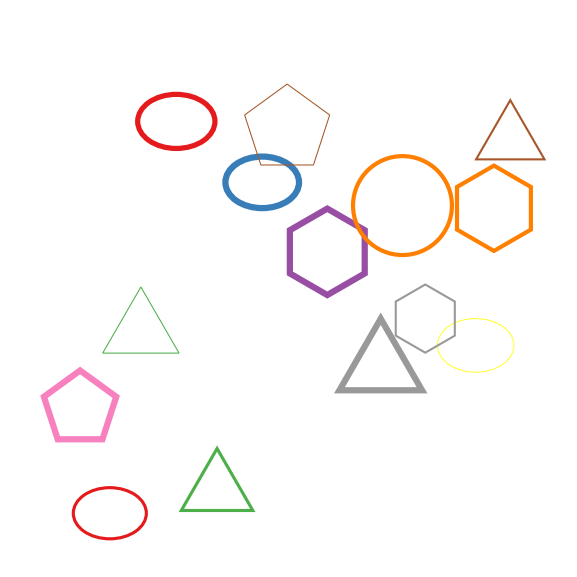[{"shape": "oval", "thickness": 1.5, "radius": 0.32, "center": [0.19, 0.11]}, {"shape": "oval", "thickness": 2.5, "radius": 0.33, "center": [0.305, 0.789]}, {"shape": "oval", "thickness": 3, "radius": 0.32, "center": [0.454, 0.683]}, {"shape": "triangle", "thickness": 1.5, "radius": 0.36, "center": [0.376, 0.151]}, {"shape": "triangle", "thickness": 0.5, "radius": 0.38, "center": [0.244, 0.426]}, {"shape": "hexagon", "thickness": 3, "radius": 0.37, "center": [0.567, 0.563]}, {"shape": "circle", "thickness": 2, "radius": 0.43, "center": [0.697, 0.643]}, {"shape": "hexagon", "thickness": 2, "radius": 0.37, "center": [0.855, 0.638]}, {"shape": "oval", "thickness": 0.5, "radius": 0.33, "center": [0.824, 0.401]}, {"shape": "triangle", "thickness": 1, "radius": 0.34, "center": [0.884, 0.757]}, {"shape": "pentagon", "thickness": 0.5, "radius": 0.39, "center": [0.497, 0.776]}, {"shape": "pentagon", "thickness": 3, "radius": 0.33, "center": [0.139, 0.292]}, {"shape": "triangle", "thickness": 3, "radius": 0.41, "center": [0.659, 0.365]}, {"shape": "hexagon", "thickness": 1, "radius": 0.3, "center": [0.736, 0.447]}]